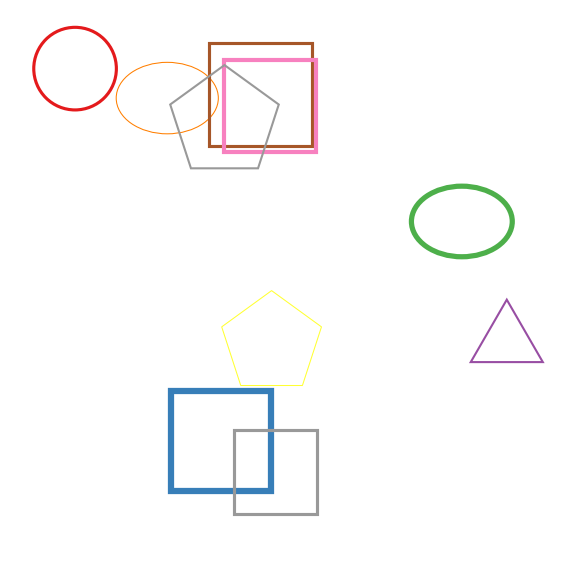[{"shape": "circle", "thickness": 1.5, "radius": 0.36, "center": [0.13, 0.88]}, {"shape": "square", "thickness": 3, "radius": 0.43, "center": [0.383, 0.236]}, {"shape": "oval", "thickness": 2.5, "radius": 0.44, "center": [0.8, 0.616]}, {"shape": "triangle", "thickness": 1, "radius": 0.36, "center": [0.878, 0.408]}, {"shape": "oval", "thickness": 0.5, "radius": 0.44, "center": [0.29, 0.829]}, {"shape": "pentagon", "thickness": 0.5, "radius": 0.45, "center": [0.47, 0.405]}, {"shape": "square", "thickness": 1.5, "radius": 0.45, "center": [0.451, 0.836]}, {"shape": "square", "thickness": 2, "radius": 0.4, "center": [0.467, 0.815]}, {"shape": "pentagon", "thickness": 1, "radius": 0.49, "center": [0.389, 0.788]}, {"shape": "square", "thickness": 1.5, "radius": 0.36, "center": [0.477, 0.182]}]